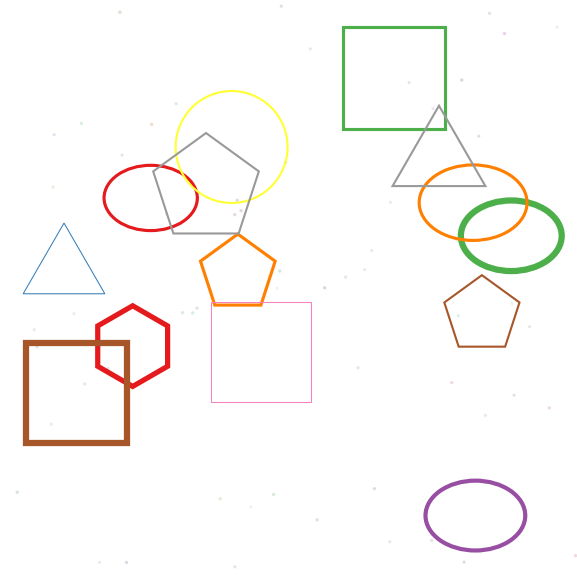[{"shape": "oval", "thickness": 1.5, "radius": 0.4, "center": [0.261, 0.656]}, {"shape": "hexagon", "thickness": 2.5, "radius": 0.35, "center": [0.23, 0.4]}, {"shape": "triangle", "thickness": 0.5, "radius": 0.41, "center": [0.111, 0.531]}, {"shape": "oval", "thickness": 3, "radius": 0.44, "center": [0.885, 0.591]}, {"shape": "square", "thickness": 1.5, "radius": 0.44, "center": [0.682, 0.863]}, {"shape": "oval", "thickness": 2, "radius": 0.43, "center": [0.823, 0.106]}, {"shape": "pentagon", "thickness": 1.5, "radius": 0.34, "center": [0.412, 0.526]}, {"shape": "oval", "thickness": 1.5, "radius": 0.47, "center": [0.819, 0.648]}, {"shape": "circle", "thickness": 1, "radius": 0.48, "center": [0.401, 0.745]}, {"shape": "pentagon", "thickness": 1, "radius": 0.34, "center": [0.834, 0.454]}, {"shape": "square", "thickness": 3, "radius": 0.43, "center": [0.132, 0.318]}, {"shape": "square", "thickness": 0.5, "radius": 0.43, "center": [0.452, 0.39]}, {"shape": "pentagon", "thickness": 1, "radius": 0.48, "center": [0.357, 0.673]}, {"shape": "triangle", "thickness": 1, "radius": 0.46, "center": [0.76, 0.723]}]